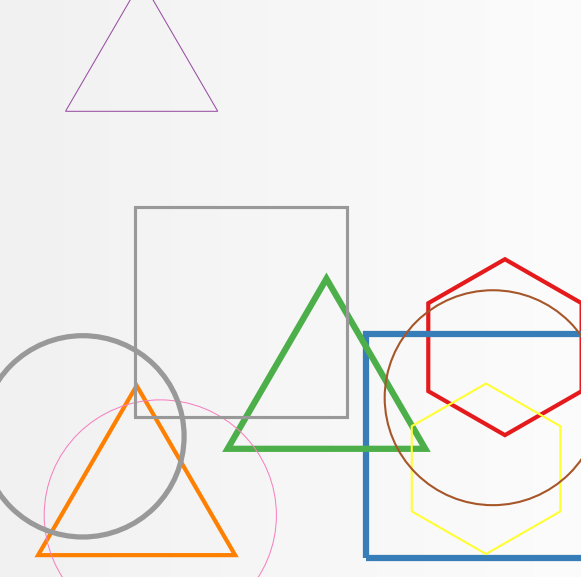[{"shape": "hexagon", "thickness": 2, "radius": 0.76, "center": [0.869, 0.398]}, {"shape": "square", "thickness": 3, "radius": 0.97, "center": [0.823, 0.227]}, {"shape": "triangle", "thickness": 3, "radius": 0.98, "center": [0.562, 0.32]}, {"shape": "triangle", "thickness": 0.5, "radius": 0.76, "center": [0.244, 0.882]}, {"shape": "triangle", "thickness": 2, "radius": 0.98, "center": [0.235, 0.136]}, {"shape": "hexagon", "thickness": 1, "radius": 0.74, "center": [0.836, 0.187]}, {"shape": "circle", "thickness": 1, "radius": 0.93, "center": [0.848, 0.31]}, {"shape": "circle", "thickness": 0.5, "radius": 1.0, "center": [0.276, 0.107]}, {"shape": "circle", "thickness": 2.5, "radius": 0.87, "center": [0.142, 0.244]}, {"shape": "square", "thickness": 1.5, "radius": 0.91, "center": [0.415, 0.459]}]